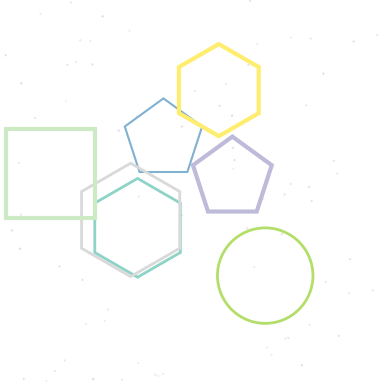[{"shape": "hexagon", "thickness": 2, "radius": 0.64, "center": [0.357, 0.408]}, {"shape": "pentagon", "thickness": 3, "radius": 0.54, "center": [0.604, 0.538]}, {"shape": "pentagon", "thickness": 1.5, "radius": 0.53, "center": [0.425, 0.639]}, {"shape": "circle", "thickness": 2, "radius": 0.62, "center": [0.689, 0.284]}, {"shape": "hexagon", "thickness": 2, "radius": 0.74, "center": [0.339, 0.429]}, {"shape": "square", "thickness": 3, "radius": 0.58, "center": [0.132, 0.548]}, {"shape": "hexagon", "thickness": 3, "radius": 0.6, "center": [0.568, 0.766]}]